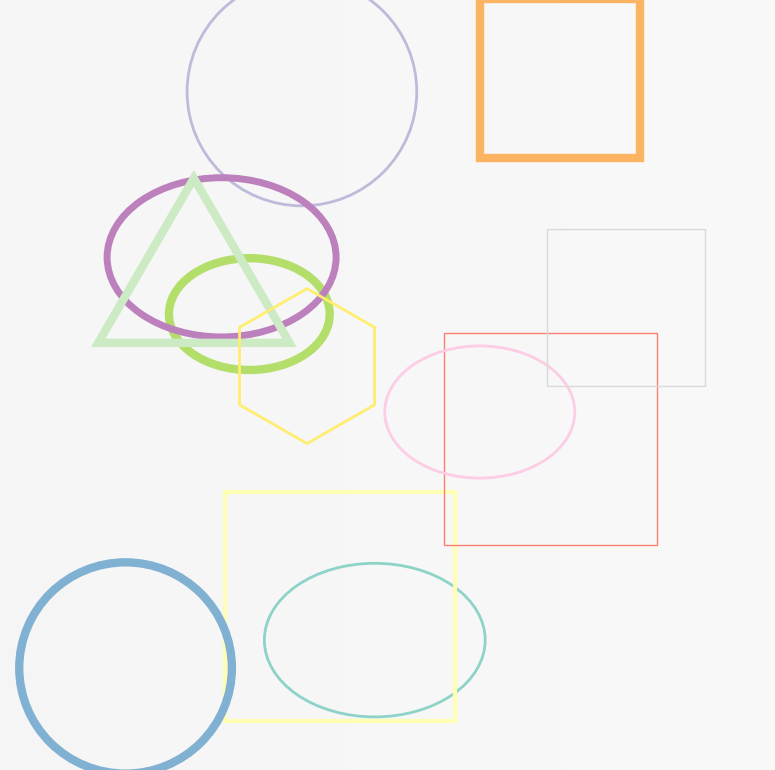[{"shape": "oval", "thickness": 1, "radius": 0.71, "center": [0.484, 0.169]}, {"shape": "square", "thickness": 1.5, "radius": 0.74, "center": [0.439, 0.212]}, {"shape": "circle", "thickness": 1, "radius": 0.74, "center": [0.39, 0.881]}, {"shape": "square", "thickness": 0.5, "radius": 0.69, "center": [0.71, 0.429]}, {"shape": "circle", "thickness": 3, "radius": 0.69, "center": [0.162, 0.132]}, {"shape": "square", "thickness": 3, "radius": 0.52, "center": [0.723, 0.898]}, {"shape": "oval", "thickness": 3, "radius": 0.52, "center": [0.322, 0.592]}, {"shape": "oval", "thickness": 1, "radius": 0.61, "center": [0.619, 0.465]}, {"shape": "square", "thickness": 0.5, "radius": 0.51, "center": [0.808, 0.601]}, {"shape": "oval", "thickness": 2.5, "radius": 0.74, "center": [0.286, 0.666]}, {"shape": "triangle", "thickness": 3, "radius": 0.71, "center": [0.25, 0.626]}, {"shape": "hexagon", "thickness": 1, "radius": 0.5, "center": [0.396, 0.525]}]